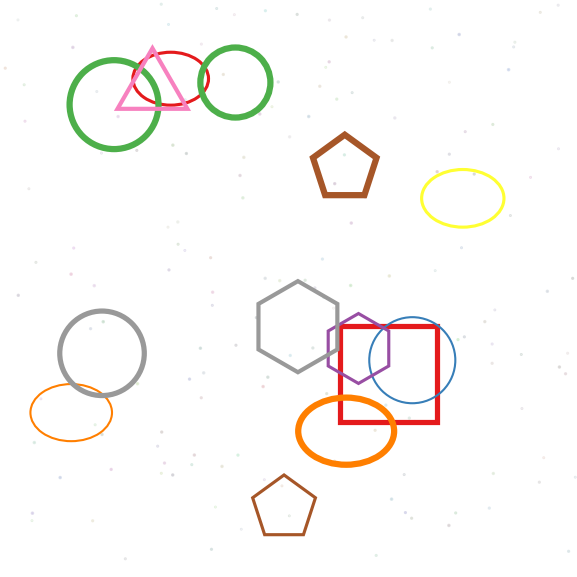[{"shape": "oval", "thickness": 1.5, "radius": 0.33, "center": [0.296, 0.863]}, {"shape": "square", "thickness": 2.5, "radius": 0.42, "center": [0.673, 0.352]}, {"shape": "circle", "thickness": 1, "radius": 0.37, "center": [0.714, 0.375]}, {"shape": "circle", "thickness": 3, "radius": 0.3, "center": [0.408, 0.856]}, {"shape": "circle", "thickness": 3, "radius": 0.38, "center": [0.197, 0.818]}, {"shape": "hexagon", "thickness": 1.5, "radius": 0.3, "center": [0.621, 0.396]}, {"shape": "oval", "thickness": 1, "radius": 0.35, "center": [0.123, 0.285]}, {"shape": "oval", "thickness": 3, "radius": 0.42, "center": [0.599, 0.253]}, {"shape": "oval", "thickness": 1.5, "radius": 0.36, "center": [0.801, 0.656]}, {"shape": "pentagon", "thickness": 3, "radius": 0.29, "center": [0.597, 0.708]}, {"shape": "pentagon", "thickness": 1.5, "radius": 0.29, "center": [0.492, 0.12]}, {"shape": "triangle", "thickness": 2, "radius": 0.35, "center": [0.264, 0.846]}, {"shape": "circle", "thickness": 2.5, "radius": 0.37, "center": [0.177, 0.387]}, {"shape": "hexagon", "thickness": 2, "radius": 0.39, "center": [0.516, 0.433]}]